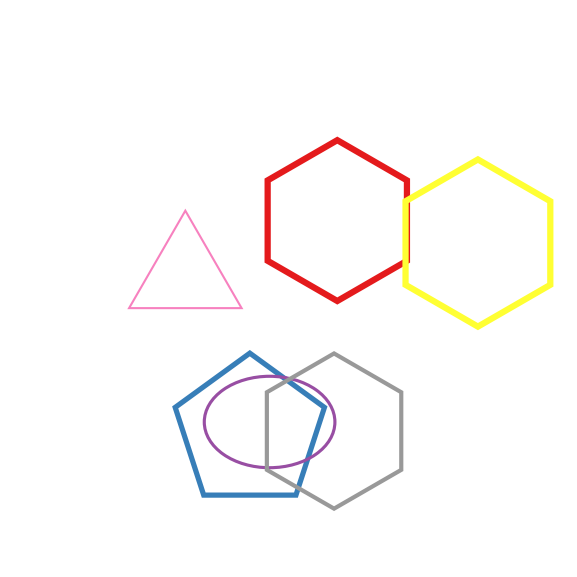[{"shape": "hexagon", "thickness": 3, "radius": 0.7, "center": [0.584, 0.617]}, {"shape": "pentagon", "thickness": 2.5, "radius": 0.68, "center": [0.433, 0.252]}, {"shape": "oval", "thickness": 1.5, "radius": 0.57, "center": [0.467, 0.268]}, {"shape": "hexagon", "thickness": 3, "radius": 0.72, "center": [0.828, 0.578]}, {"shape": "triangle", "thickness": 1, "radius": 0.56, "center": [0.321, 0.522]}, {"shape": "hexagon", "thickness": 2, "radius": 0.67, "center": [0.578, 0.253]}]